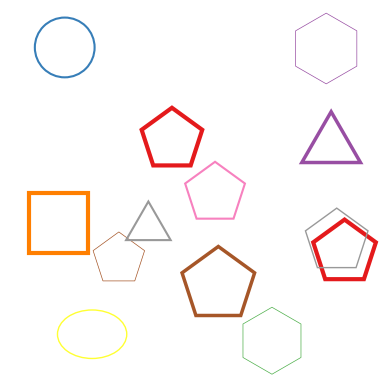[{"shape": "pentagon", "thickness": 3, "radius": 0.41, "center": [0.447, 0.637]}, {"shape": "pentagon", "thickness": 3, "radius": 0.43, "center": [0.895, 0.344]}, {"shape": "circle", "thickness": 1.5, "radius": 0.39, "center": [0.168, 0.877]}, {"shape": "hexagon", "thickness": 0.5, "radius": 0.43, "center": [0.706, 0.115]}, {"shape": "hexagon", "thickness": 0.5, "radius": 0.46, "center": [0.847, 0.874]}, {"shape": "triangle", "thickness": 2.5, "radius": 0.44, "center": [0.86, 0.622]}, {"shape": "square", "thickness": 3, "radius": 0.38, "center": [0.152, 0.421]}, {"shape": "oval", "thickness": 1, "radius": 0.45, "center": [0.239, 0.132]}, {"shape": "pentagon", "thickness": 0.5, "radius": 0.35, "center": [0.309, 0.327]}, {"shape": "pentagon", "thickness": 2.5, "radius": 0.5, "center": [0.567, 0.261]}, {"shape": "pentagon", "thickness": 1.5, "radius": 0.41, "center": [0.559, 0.498]}, {"shape": "triangle", "thickness": 1.5, "radius": 0.33, "center": [0.385, 0.41]}, {"shape": "pentagon", "thickness": 1, "radius": 0.43, "center": [0.875, 0.374]}]